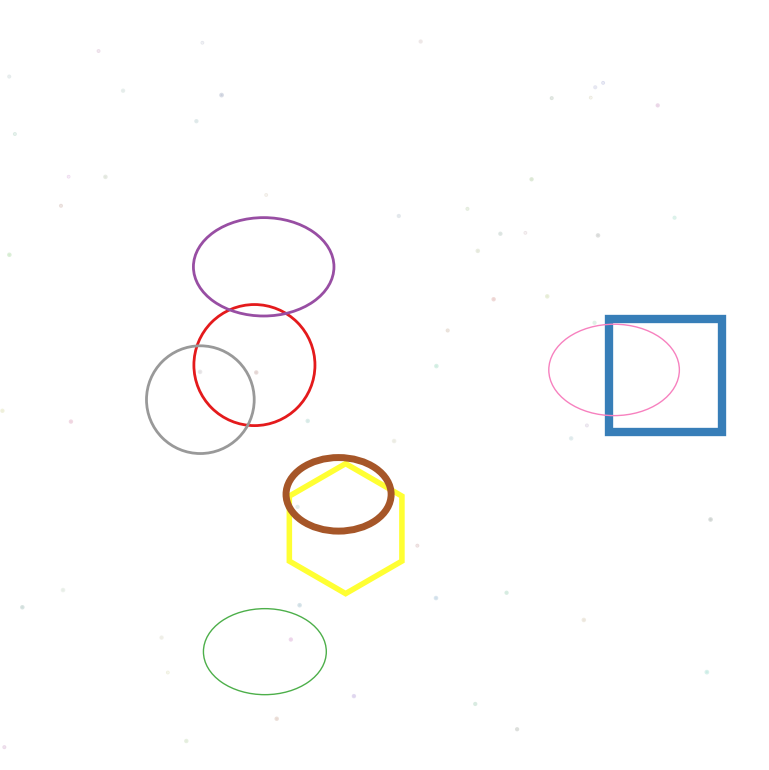[{"shape": "circle", "thickness": 1, "radius": 0.39, "center": [0.33, 0.526]}, {"shape": "square", "thickness": 3, "radius": 0.37, "center": [0.864, 0.512]}, {"shape": "oval", "thickness": 0.5, "radius": 0.4, "center": [0.344, 0.154]}, {"shape": "oval", "thickness": 1, "radius": 0.46, "center": [0.342, 0.653]}, {"shape": "hexagon", "thickness": 2, "radius": 0.42, "center": [0.449, 0.313]}, {"shape": "oval", "thickness": 2.5, "radius": 0.34, "center": [0.44, 0.358]}, {"shape": "oval", "thickness": 0.5, "radius": 0.42, "center": [0.798, 0.52]}, {"shape": "circle", "thickness": 1, "radius": 0.35, "center": [0.26, 0.481]}]